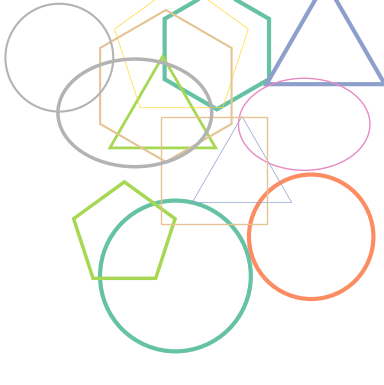[{"shape": "circle", "thickness": 3, "radius": 0.98, "center": [0.456, 0.283]}, {"shape": "hexagon", "thickness": 3, "radius": 0.78, "center": [0.563, 0.873]}, {"shape": "circle", "thickness": 3, "radius": 0.81, "center": [0.808, 0.385]}, {"shape": "triangle", "thickness": 3, "radius": 0.89, "center": [0.846, 0.87]}, {"shape": "triangle", "thickness": 0.5, "radius": 0.74, "center": [0.628, 0.549]}, {"shape": "oval", "thickness": 1, "radius": 0.85, "center": [0.79, 0.677]}, {"shape": "pentagon", "thickness": 2.5, "radius": 0.69, "center": [0.323, 0.389]}, {"shape": "triangle", "thickness": 2, "radius": 0.79, "center": [0.423, 0.695]}, {"shape": "pentagon", "thickness": 0.5, "radius": 0.91, "center": [0.471, 0.868]}, {"shape": "square", "thickness": 1, "radius": 0.69, "center": [0.556, 0.557]}, {"shape": "hexagon", "thickness": 1.5, "radius": 0.99, "center": [0.431, 0.777]}, {"shape": "oval", "thickness": 2.5, "radius": 1.0, "center": [0.35, 0.707]}, {"shape": "circle", "thickness": 1.5, "radius": 0.7, "center": [0.154, 0.85]}]